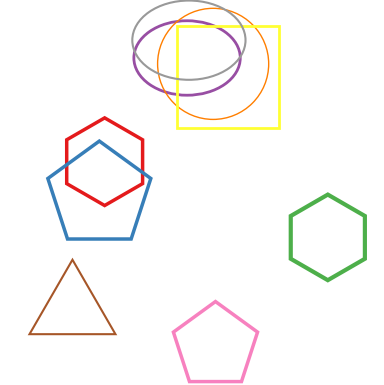[{"shape": "hexagon", "thickness": 2.5, "radius": 0.57, "center": [0.272, 0.58]}, {"shape": "pentagon", "thickness": 2.5, "radius": 0.7, "center": [0.258, 0.493]}, {"shape": "hexagon", "thickness": 3, "radius": 0.56, "center": [0.851, 0.383]}, {"shape": "oval", "thickness": 2, "radius": 0.69, "center": [0.486, 0.849]}, {"shape": "circle", "thickness": 1, "radius": 0.72, "center": [0.554, 0.834]}, {"shape": "square", "thickness": 2, "radius": 0.66, "center": [0.592, 0.8]}, {"shape": "triangle", "thickness": 1.5, "radius": 0.64, "center": [0.188, 0.196]}, {"shape": "pentagon", "thickness": 2.5, "radius": 0.57, "center": [0.56, 0.102]}, {"shape": "oval", "thickness": 1.5, "radius": 0.74, "center": [0.491, 0.896]}]